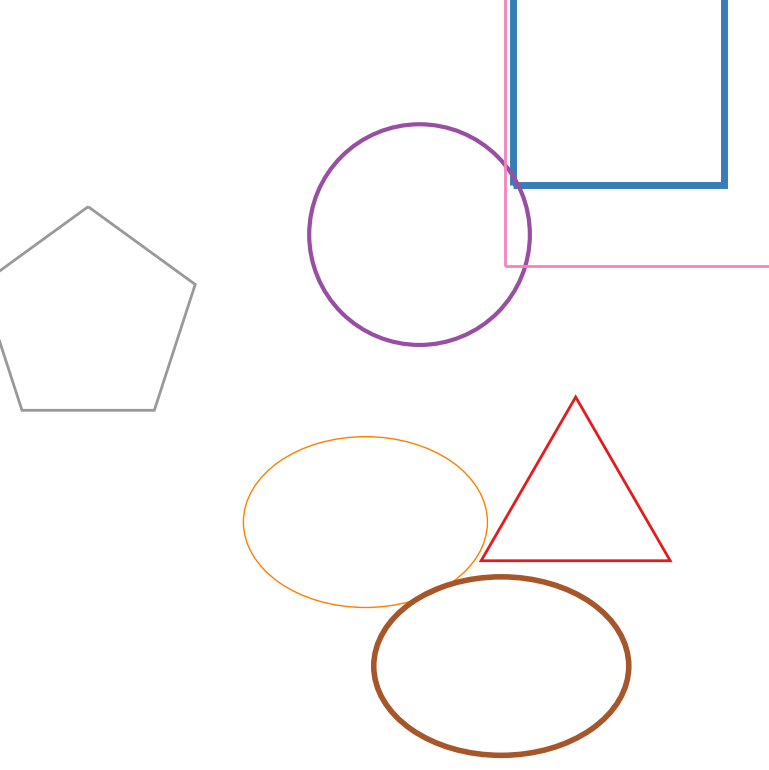[{"shape": "triangle", "thickness": 1, "radius": 0.71, "center": [0.748, 0.343]}, {"shape": "square", "thickness": 2.5, "radius": 0.68, "center": [0.804, 0.897]}, {"shape": "circle", "thickness": 1.5, "radius": 0.72, "center": [0.545, 0.695]}, {"shape": "oval", "thickness": 0.5, "radius": 0.79, "center": [0.475, 0.322]}, {"shape": "oval", "thickness": 2, "radius": 0.83, "center": [0.651, 0.135]}, {"shape": "square", "thickness": 1, "radius": 0.88, "center": [0.831, 0.83]}, {"shape": "pentagon", "thickness": 1, "radius": 0.73, "center": [0.114, 0.585]}]